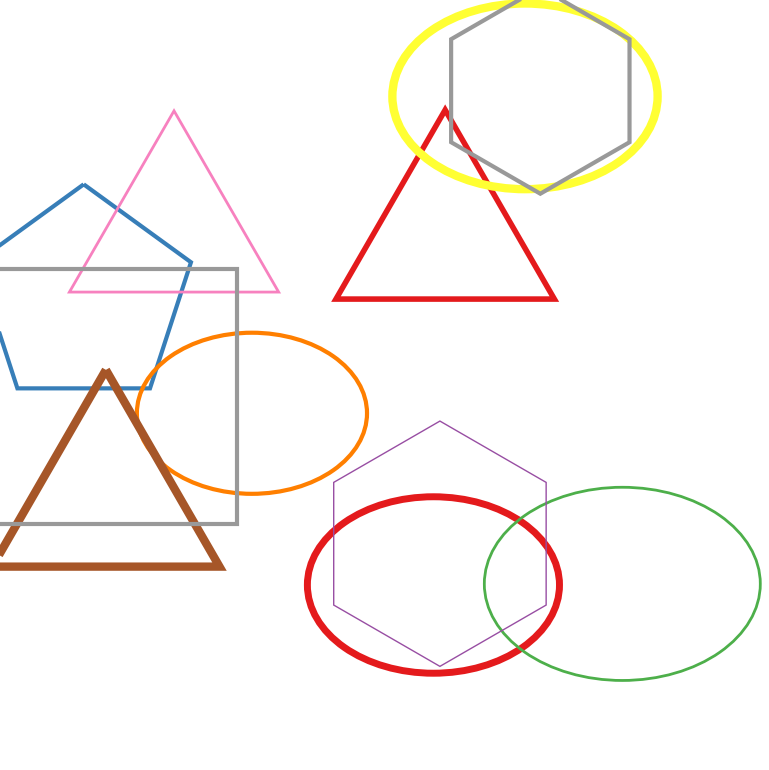[{"shape": "triangle", "thickness": 2, "radius": 0.82, "center": [0.578, 0.693]}, {"shape": "oval", "thickness": 2.5, "radius": 0.82, "center": [0.563, 0.24]}, {"shape": "pentagon", "thickness": 1.5, "radius": 0.73, "center": [0.109, 0.614]}, {"shape": "oval", "thickness": 1, "radius": 0.9, "center": [0.808, 0.242]}, {"shape": "hexagon", "thickness": 0.5, "radius": 0.8, "center": [0.571, 0.294]}, {"shape": "oval", "thickness": 1.5, "radius": 0.75, "center": [0.327, 0.463]}, {"shape": "oval", "thickness": 3, "radius": 0.86, "center": [0.682, 0.875]}, {"shape": "triangle", "thickness": 3, "radius": 0.85, "center": [0.138, 0.349]}, {"shape": "triangle", "thickness": 1, "radius": 0.78, "center": [0.226, 0.699]}, {"shape": "square", "thickness": 1.5, "radius": 0.83, "center": [0.143, 0.485]}, {"shape": "hexagon", "thickness": 1.5, "radius": 0.67, "center": [0.702, 0.882]}]